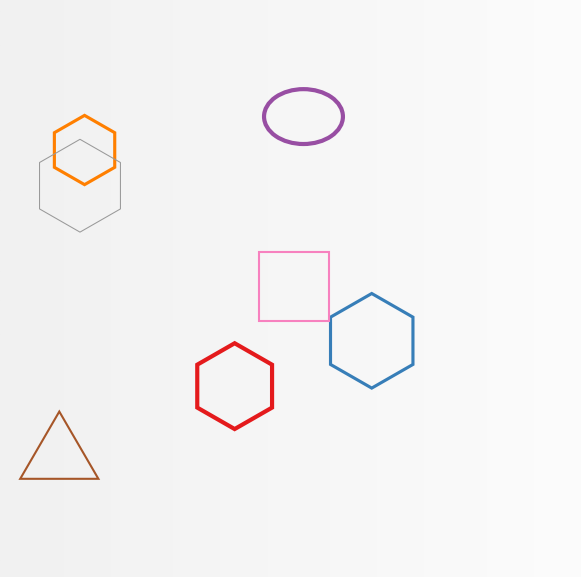[{"shape": "hexagon", "thickness": 2, "radius": 0.37, "center": [0.404, 0.33]}, {"shape": "hexagon", "thickness": 1.5, "radius": 0.41, "center": [0.64, 0.409]}, {"shape": "oval", "thickness": 2, "radius": 0.34, "center": [0.522, 0.797]}, {"shape": "hexagon", "thickness": 1.5, "radius": 0.3, "center": [0.145, 0.739]}, {"shape": "triangle", "thickness": 1, "radius": 0.39, "center": [0.102, 0.209]}, {"shape": "square", "thickness": 1, "radius": 0.3, "center": [0.506, 0.503]}, {"shape": "hexagon", "thickness": 0.5, "radius": 0.4, "center": [0.138, 0.678]}]